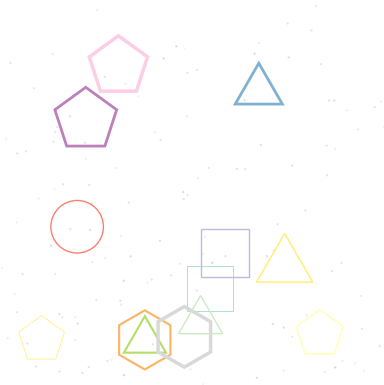[{"shape": "square", "thickness": 0.5, "radius": 0.3, "center": [0.546, 0.25]}, {"shape": "pentagon", "thickness": 1, "radius": 0.32, "center": [0.831, 0.132]}, {"shape": "square", "thickness": 1, "radius": 0.31, "center": [0.584, 0.342]}, {"shape": "circle", "thickness": 1, "radius": 0.34, "center": [0.2, 0.411]}, {"shape": "triangle", "thickness": 2, "radius": 0.35, "center": [0.672, 0.765]}, {"shape": "hexagon", "thickness": 1.5, "radius": 0.38, "center": [0.376, 0.117]}, {"shape": "triangle", "thickness": 1.5, "radius": 0.32, "center": [0.376, 0.116]}, {"shape": "pentagon", "thickness": 2.5, "radius": 0.4, "center": [0.308, 0.828]}, {"shape": "hexagon", "thickness": 2.5, "radius": 0.39, "center": [0.479, 0.125]}, {"shape": "pentagon", "thickness": 2, "radius": 0.42, "center": [0.223, 0.689]}, {"shape": "triangle", "thickness": 1, "radius": 0.33, "center": [0.521, 0.166]}, {"shape": "pentagon", "thickness": 0.5, "radius": 0.31, "center": [0.108, 0.118]}, {"shape": "triangle", "thickness": 1, "radius": 0.42, "center": [0.739, 0.309]}]